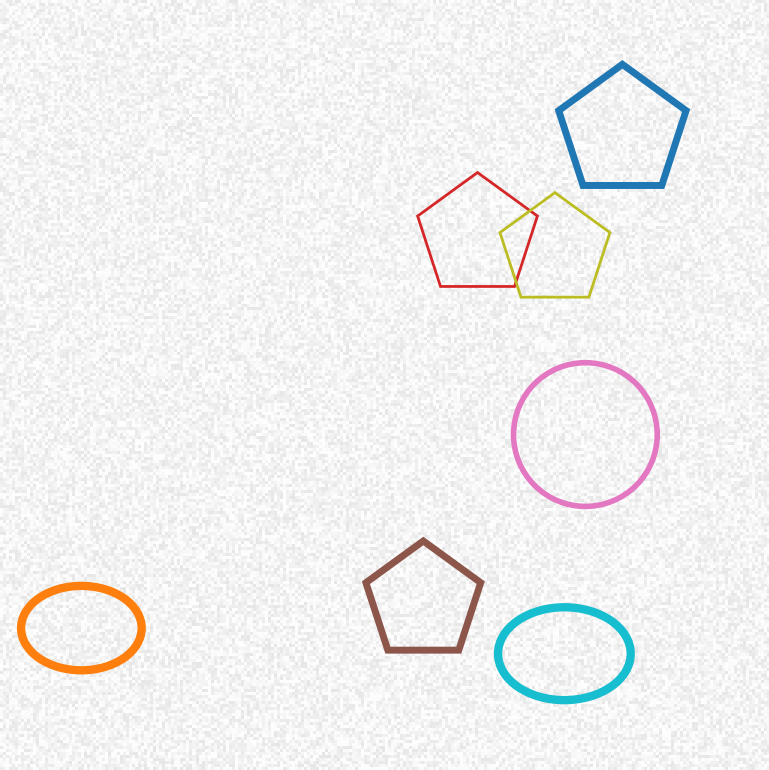[{"shape": "pentagon", "thickness": 2.5, "radius": 0.43, "center": [0.808, 0.829]}, {"shape": "oval", "thickness": 3, "radius": 0.39, "center": [0.106, 0.184]}, {"shape": "pentagon", "thickness": 1, "radius": 0.41, "center": [0.62, 0.694]}, {"shape": "pentagon", "thickness": 2.5, "radius": 0.39, "center": [0.55, 0.219]}, {"shape": "circle", "thickness": 2, "radius": 0.47, "center": [0.76, 0.436]}, {"shape": "pentagon", "thickness": 1, "radius": 0.38, "center": [0.721, 0.675]}, {"shape": "oval", "thickness": 3, "radius": 0.43, "center": [0.733, 0.151]}]